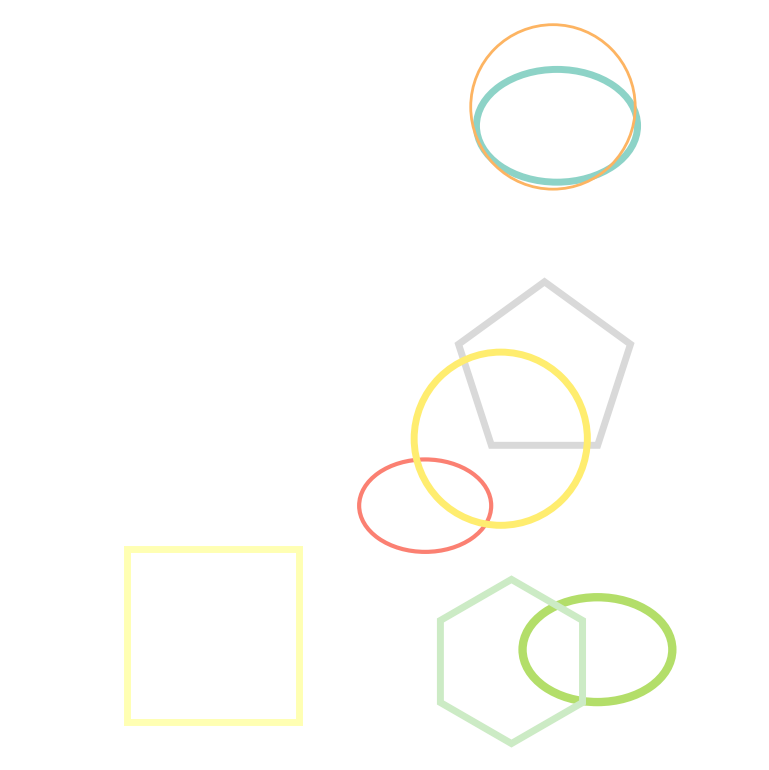[{"shape": "oval", "thickness": 2.5, "radius": 0.52, "center": [0.723, 0.837]}, {"shape": "square", "thickness": 2.5, "radius": 0.56, "center": [0.277, 0.174]}, {"shape": "oval", "thickness": 1.5, "radius": 0.43, "center": [0.552, 0.343]}, {"shape": "circle", "thickness": 1, "radius": 0.53, "center": [0.718, 0.861]}, {"shape": "oval", "thickness": 3, "radius": 0.49, "center": [0.776, 0.156]}, {"shape": "pentagon", "thickness": 2.5, "radius": 0.59, "center": [0.707, 0.517]}, {"shape": "hexagon", "thickness": 2.5, "radius": 0.53, "center": [0.664, 0.141]}, {"shape": "circle", "thickness": 2.5, "radius": 0.56, "center": [0.65, 0.43]}]